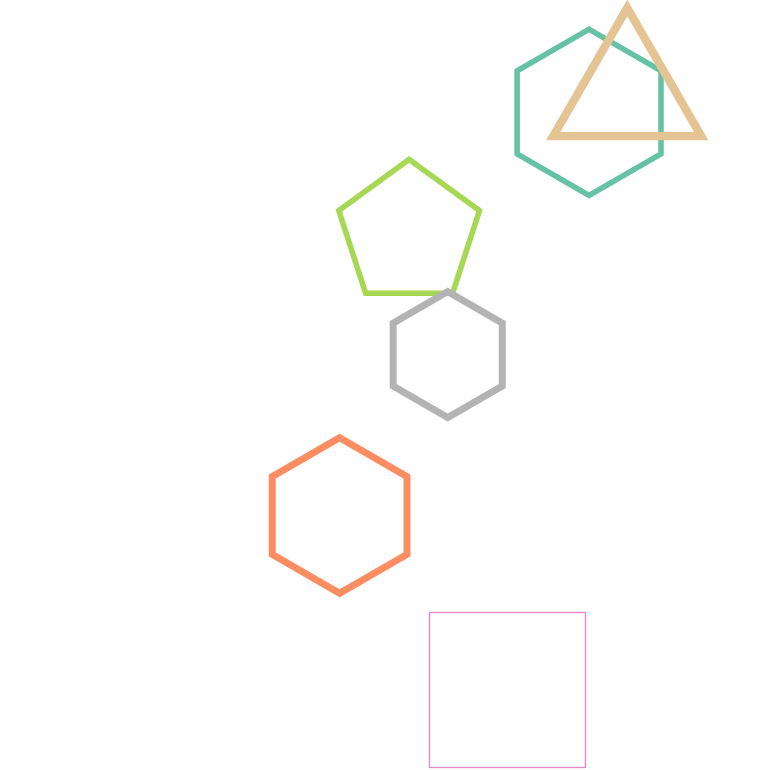[{"shape": "hexagon", "thickness": 2, "radius": 0.54, "center": [0.765, 0.854]}, {"shape": "hexagon", "thickness": 2.5, "radius": 0.51, "center": [0.441, 0.331]}, {"shape": "square", "thickness": 0.5, "radius": 0.51, "center": [0.658, 0.104]}, {"shape": "pentagon", "thickness": 2, "radius": 0.48, "center": [0.531, 0.697]}, {"shape": "triangle", "thickness": 3, "radius": 0.55, "center": [0.815, 0.879]}, {"shape": "hexagon", "thickness": 2.5, "radius": 0.41, "center": [0.581, 0.54]}]